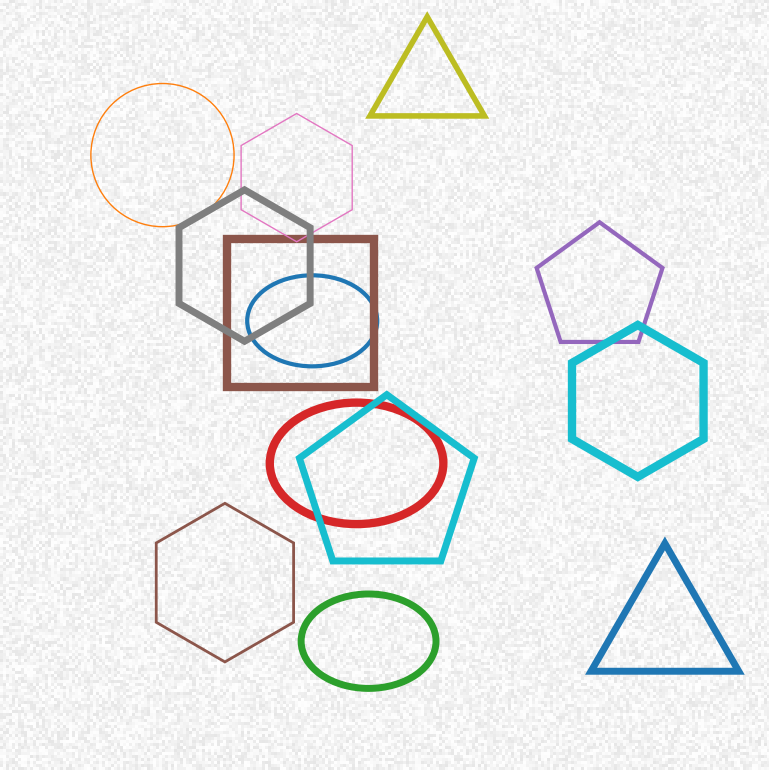[{"shape": "oval", "thickness": 1.5, "radius": 0.42, "center": [0.405, 0.583]}, {"shape": "triangle", "thickness": 2.5, "radius": 0.55, "center": [0.864, 0.184]}, {"shape": "circle", "thickness": 0.5, "radius": 0.46, "center": [0.211, 0.799]}, {"shape": "oval", "thickness": 2.5, "radius": 0.44, "center": [0.479, 0.167]}, {"shape": "oval", "thickness": 3, "radius": 0.56, "center": [0.463, 0.398]}, {"shape": "pentagon", "thickness": 1.5, "radius": 0.43, "center": [0.779, 0.625]}, {"shape": "square", "thickness": 3, "radius": 0.48, "center": [0.391, 0.593]}, {"shape": "hexagon", "thickness": 1, "radius": 0.51, "center": [0.292, 0.243]}, {"shape": "hexagon", "thickness": 0.5, "radius": 0.42, "center": [0.385, 0.769]}, {"shape": "hexagon", "thickness": 2.5, "radius": 0.49, "center": [0.318, 0.655]}, {"shape": "triangle", "thickness": 2, "radius": 0.43, "center": [0.555, 0.892]}, {"shape": "pentagon", "thickness": 2.5, "radius": 0.6, "center": [0.502, 0.368]}, {"shape": "hexagon", "thickness": 3, "radius": 0.49, "center": [0.828, 0.479]}]